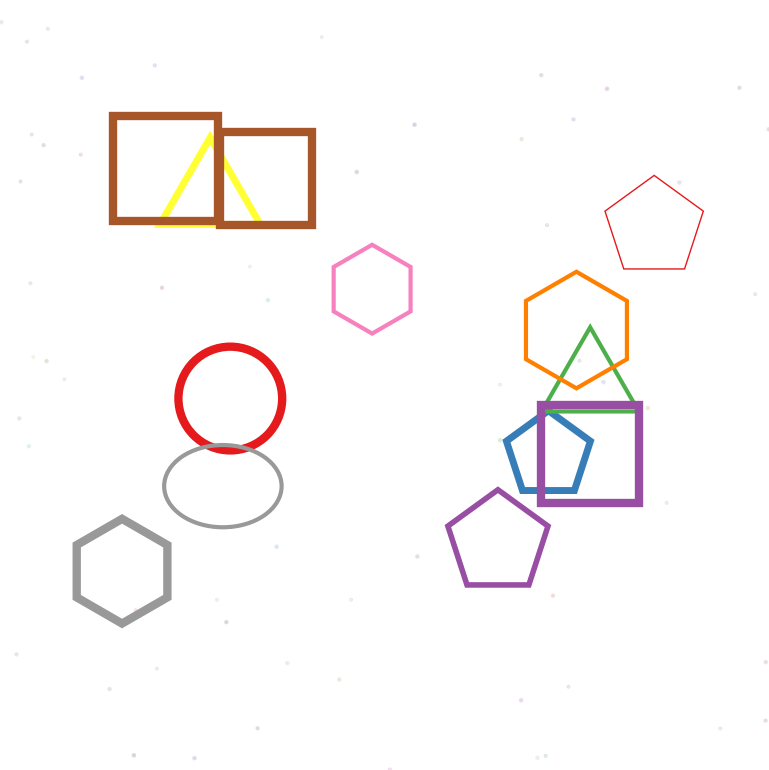[{"shape": "circle", "thickness": 3, "radius": 0.34, "center": [0.299, 0.482]}, {"shape": "pentagon", "thickness": 0.5, "radius": 0.34, "center": [0.85, 0.705]}, {"shape": "pentagon", "thickness": 2.5, "radius": 0.29, "center": [0.712, 0.409]}, {"shape": "triangle", "thickness": 1.5, "radius": 0.36, "center": [0.766, 0.502]}, {"shape": "square", "thickness": 3, "radius": 0.32, "center": [0.766, 0.41]}, {"shape": "pentagon", "thickness": 2, "radius": 0.34, "center": [0.647, 0.296]}, {"shape": "hexagon", "thickness": 1.5, "radius": 0.38, "center": [0.749, 0.571]}, {"shape": "triangle", "thickness": 2.5, "radius": 0.38, "center": [0.273, 0.746]}, {"shape": "square", "thickness": 3, "radius": 0.34, "center": [0.215, 0.781]}, {"shape": "square", "thickness": 3, "radius": 0.3, "center": [0.345, 0.768]}, {"shape": "hexagon", "thickness": 1.5, "radius": 0.29, "center": [0.483, 0.624]}, {"shape": "oval", "thickness": 1.5, "radius": 0.38, "center": [0.289, 0.369]}, {"shape": "hexagon", "thickness": 3, "radius": 0.34, "center": [0.159, 0.258]}]